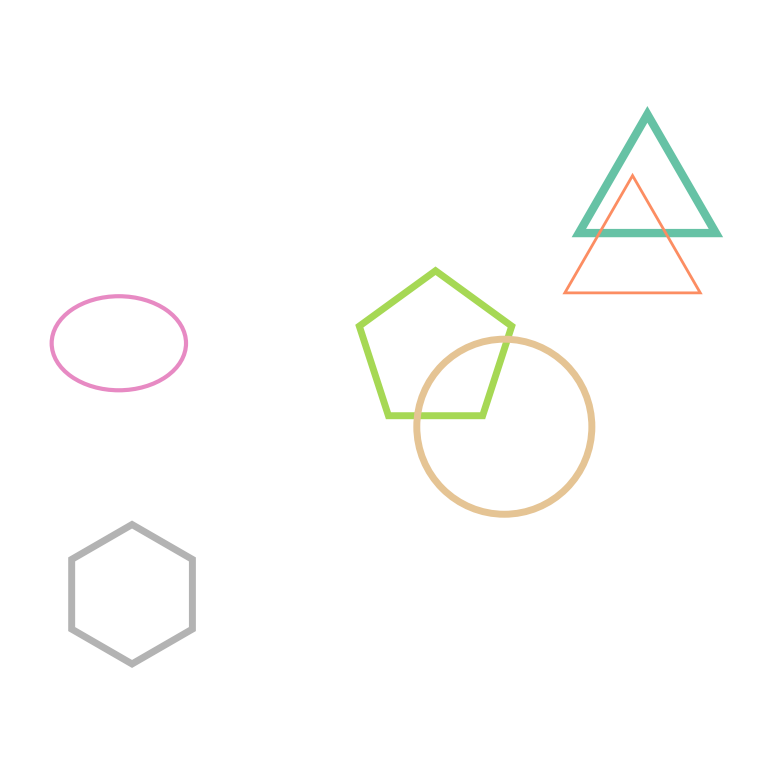[{"shape": "triangle", "thickness": 3, "radius": 0.51, "center": [0.841, 0.749]}, {"shape": "triangle", "thickness": 1, "radius": 0.51, "center": [0.822, 0.67]}, {"shape": "oval", "thickness": 1.5, "radius": 0.44, "center": [0.154, 0.554]}, {"shape": "pentagon", "thickness": 2.5, "radius": 0.52, "center": [0.566, 0.544]}, {"shape": "circle", "thickness": 2.5, "radius": 0.57, "center": [0.655, 0.446]}, {"shape": "hexagon", "thickness": 2.5, "radius": 0.45, "center": [0.171, 0.228]}]